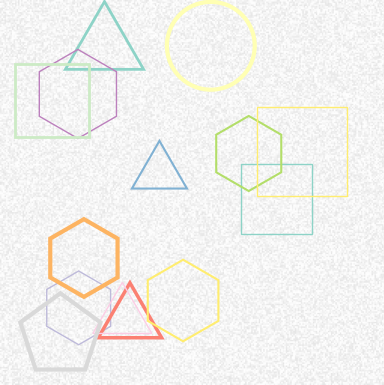[{"shape": "square", "thickness": 1, "radius": 0.46, "center": [0.719, 0.483]}, {"shape": "triangle", "thickness": 2, "radius": 0.59, "center": [0.271, 0.879]}, {"shape": "circle", "thickness": 3, "radius": 0.57, "center": [0.548, 0.881]}, {"shape": "hexagon", "thickness": 1, "radius": 0.48, "center": [0.204, 0.2]}, {"shape": "triangle", "thickness": 2.5, "radius": 0.47, "center": [0.338, 0.17]}, {"shape": "triangle", "thickness": 1.5, "radius": 0.41, "center": [0.414, 0.552]}, {"shape": "hexagon", "thickness": 3, "radius": 0.5, "center": [0.218, 0.33]}, {"shape": "hexagon", "thickness": 1.5, "radius": 0.49, "center": [0.646, 0.601]}, {"shape": "triangle", "thickness": 1, "radius": 0.44, "center": [0.318, 0.178]}, {"shape": "pentagon", "thickness": 3, "radius": 0.55, "center": [0.157, 0.129]}, {"shape": "hexagon", "thickness": 1, "radius": 0.58, "center": [0.202, 0.756]}, {"shape": "square", "thickness": 2, "radius": 0.48, "center": [0.135, 0.739]}, {"shape": "hexagon", "thickness": 1.5, "radius": 0.53, "center": [0.476, 0.219]}, {"shape": "square", "thickness": 1, "radius": 0.58, "center": [0.784, 0.607]}]